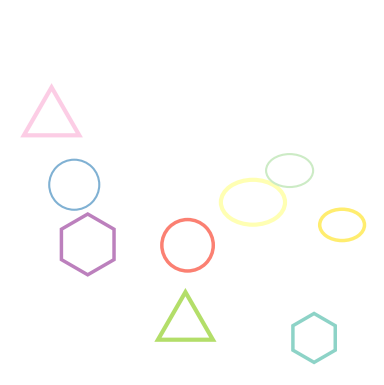[{"shape": "hexagon", "thickness": 2.5, "radius": 0.32, "center": [0.816, 0.122]}, {"shape": "oval", "thickness": 3, "radius": 0.42, "center": [0.657, 0.475]}, {"shape": "circle", "thickness": 2.5, "radius": 0.33, "center": [0.487, 0.363]}, {"shape": "circle", "thickness": 1.5, "radius": 0.33, "center": [0.193, 0.52]}, {"shape": "triangle", "thickness": 3, "radius": 0.41, "center": [0.482, 0.159]}, {"shape": "triangle", "thickness": 3, "radius": 0.42, "center": [0.134, 0.69]}, {"shape": "hexagon", "thickness": 2.5, "radius": 0.39, "center": [0.228, 0.365]}, {"shape": "oval", "thickness": 1.5, "radius": 0.31, "center": [0.752, 0.557]}, {"shape": "oval", "thickness": 2.5, "radius": 0.29, "center": [0.889, 0.416]}]